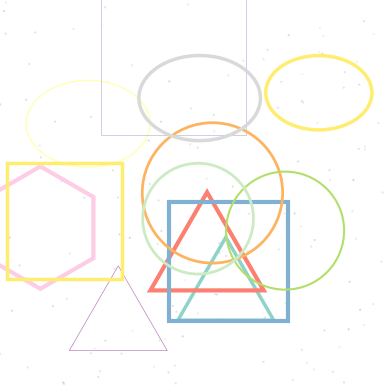[{"shape": "triangle", "thickness": 2.5, "radius": 0.72, "center": [0.587, 0.24]}, {"shape": "oval", "thickness": 1, "radius": 0.8, "center": [0.229, 0.679]}, {"shape": "square", "thickness": 0.5, "radius": 0.94, "center": [0.45, 0.839]}, {"shape": "triangle", "thickness": 3, "radius": 0.85, "center": [0.538, 0.331]}, {"shape": "square", "thickness": 3, "radius": 0.77, "center": [0.594, 0.321]}, {"shape": "circle", "thickness": 2, "radius": 0.91, "center": [0.552, 0.499]}, {"shape": "circle", "thickness": 1.5, "radius": 0.77, "center": [0.741, 0.401]}, {"shape": "hexagon", "thickness": 3, "radius": 0.79, "center": [0.105, 0.409]}, {"shape": "oval", "thickness": 2.5, "radius": 0.79, "center": [0.519, 0.745]}, {"shape": "triangle", "thickness": 0.5, "radius": 0.73, "center": [0.307, 0.163]}, {"shape": "circle", "thickness": 2, "radius": 0.72, "center": [0.514, 0.432]}, {"shape": "oval", "thickness": 2.5, "radius": 0.69, "center": [0.828, 0.759]}, {"shape": "square", "thickness": 2.5, "radius": 0.75, "center": [0.167, 0.426]}]